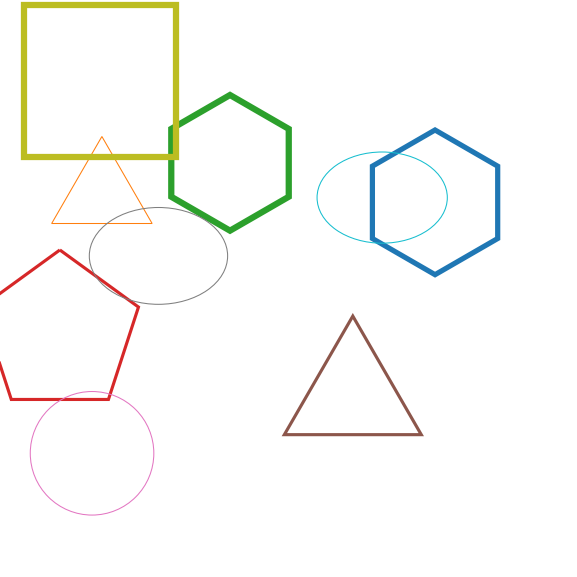[{"shape": "hexagon", "thickness": 2.5, "radius": 0.63, "center": [0.753, 0.649]}, {"shape": "triangle", "thickness": 0.5, "radius": 0.5, "center": [0.176, 0.662]}, {"shape": "hexagon", "thickness": 3, "radius": 0.59, "center": [0.398, 0.717]}, {"shape": "pentagon", "thickness": 1.5, "radius": 0.72, "center": [0.104, 0.423]}, {"shape": "triangle", "thickness": 1.5, "radius": 0.68, "center": [0.611, 0.315]}, {"shape": "circle", "thickness": 0.5, "radius": 0.53, "center": [0.159, 0.214]}, {"shape": "oval", "thickness": 0.5, "radius": 0.6, "center": [0.274, 0.556]}, {"shape": "square", "thickness": 3, "radius": 0.66, "center": [0.174, 0.859]}, {"shape": "oval", "thickness": 0.5, "radius": 0.56, "center": [0.662, 0.657]}]